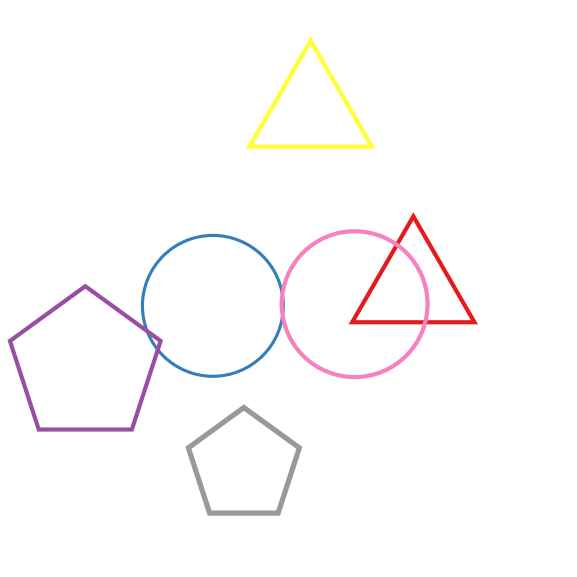[{"shape": "triangle", "thickness": 2, "radius": 0.61, "center": [0.716, 0.502]}, {"shape": "circle", "thickness": 1.5, "radius": 0.61, "center": [0.369, 0.47]}, {"shape": "pentagon", "thickness": 2, "radius": 0.69, "center": [0.148, 0.366]}, {"shape": "triangle", "thickness": 2, "radius": 0.61, "center": [0.538, 0.806]}, {"shape": "circle", "thickness": 2, "radius": 0.63, "center": [0.614, 0.472]}, {"shape": "pentagon", "thickness": 2.5, "radius": 0.51, "center": [0.422, 0.192]}]